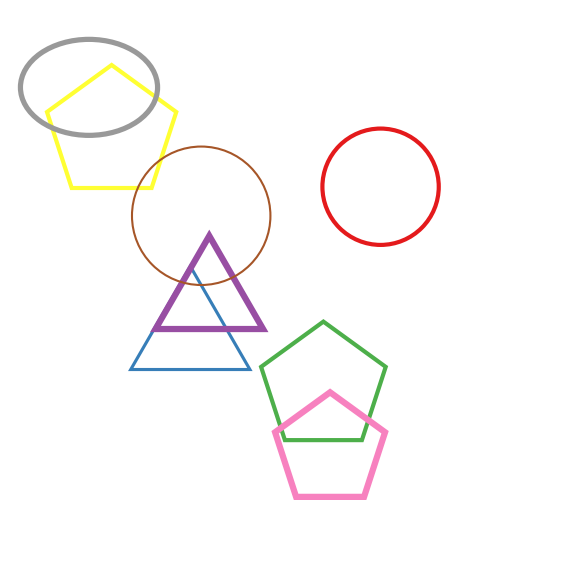[{"shape": "circle", "thickness": 2, "radius": 0.5, "center": [0.659, 0.676]}, {"shape": "triangle", "thickness": 1.5, "radius": 0.6, "center": [0.33, 0.419]}, {"shape": "pentagon", "thickness": 2, "radius": 0.57, "center": [0.56, 0.329]}, {"shape": "triangle", "thickness": 3, "radius": 0.54, "center": [0.362, 0.483]}, {"shape": "pentagon", "thickness": 2, "radius": 0.59, "center": [0.193, 0.769]}, {"shape": "circle", "thickness": 1, "radius": 0.6, "center": [0.348, 0.626]}, {"shape": "pentagon", "thickness": 3, "radius": 0.5, "center": [0.572, 0.22]}, {"shape": "oval", "thickness": 2.5, "radius": 0.59, "center": [0.154, 0.848]}]